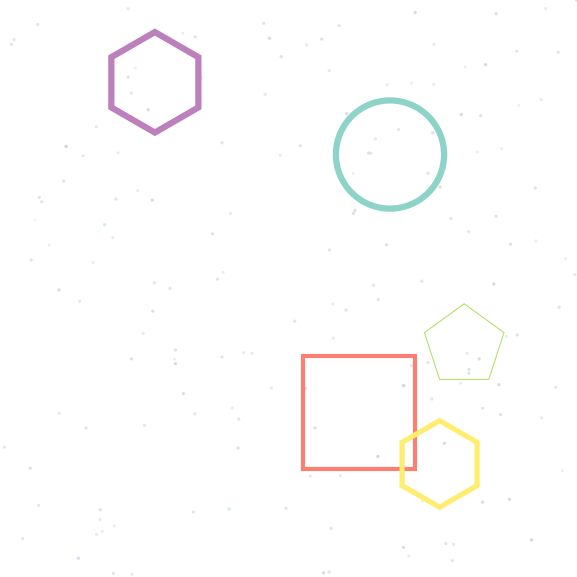[{"shape": "circle", "thickness": 3, "radius": 0.47, "center": [0.675, 0.732]}, {"shape": "square", "thickness": 2, "radius": 0.49, "center": [0.622, 0.285]}, {"shape": "pentagon", "thickness": 0.5, "radius": 0.36, "center": [0.804, 0.401]}, {"shape": "hexagon", "thickness": 3, "radius": 0.44, "center": [0.268, 0.857]}, {"shape": "hexagon", "thickness": 2.5, "radius": 0.37, "center": [0.761, 0.196]}]